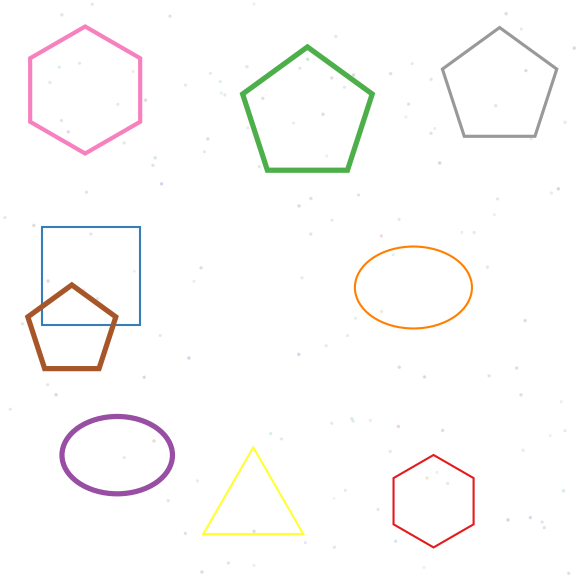[{"shape": "hexagon", "thickness": 1, "radius": 0.4, "center": [0.751, 0.131]}, {"shape": "square", "thickness": 1, "radius": 0.42, "center": [0.158, 0.521]}, {"shape": "pentagon", "thickness": 2.5, "radius": 0.59, "center": [0.532, 0.8]}, {"shape": "oval", "thickness": 2.5, "radius": 0.48, "center": [0.203, 0.211]}, {"shape": "oval", "thickness": 1, "radius": 0.51, "center": [0.716, 0.501]}, {"shape": "triangle", "thickness": 1, "radius": 0.5, "center": [0.439, 0.124]}, {"shape": "pentagon", "thickness": 2.5, "radius": 0.4, "center": [0.124, 0.426]}, {"shape": "hexagon", "thickness": 2, "radius": 0.55, "center": [0.147, 0.843]}, {"shape": "pentagon", "thickness": 1.5, "radius": 0.52, "center": [0.865, 0.847]}]